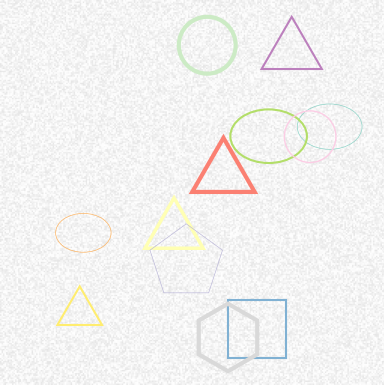[{"shape": "oval", "thickness": 0.5, "radius": 0.42, "center": [0.856, 0.671]}, {"shape": "triangle", "thickness": 2.5, "radius": 0.44, "center": [0.452, 0.399]}, {"shape": "pentagon", "thickness": 0.5, "radius": 0.5, "center": [0.484, 0.32]}, {"shape": "triangle", "thickness": 3, "radius": 0.47, "center": [0.58, 0.548]}, {"shape": "square", "thickness": 1.5, "radius": 0.38, "center": [0.667, 0.146]}, {"shape": "oval", "thickness": 0.5, "radius": 0.36, "center": [0.217, 0.395]}, {"shape": "oval", "thickness": 1.5, "radius": 0.5, "center": [0.698, 0.646]}, {"shape": "circle", "thickness": 1, "radius": 0.34, "center": [0.806, 0.645]}, {"shape": "hexagon", "thickness": 3, "radius": 0.44, "center": [0.592, 0.123]}, {"shape": "triangle", "thickness": 1.5, "radius": 0.45, "center": [0.758, 0.866]}, {"shape": "circle", "thickness": 3, "radius": 0.37, "center": [0.538, 0.883]}, {"shape": "triangle", "thickness": 1.5, "radius": 0.33, "center": [0.207, 0.189]}]